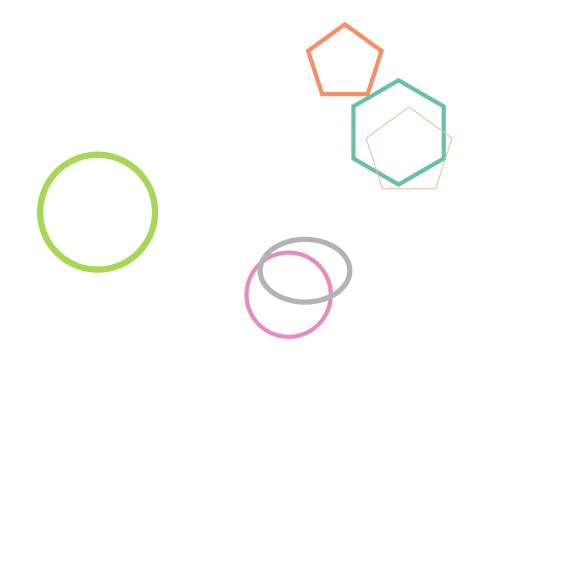[{"shape": "hexagon", "thickness": 2, "radius": 0.45, "center": [0.69, 0.77]}, {"shape": "pentagon", "thickness": 2, "radius": 0.33, "center": [0.597, 0.89]}, {"shape": "circle", "thickness": 2, "radius": 0.36, "center": [0.5, 0.489]}, {"shape": "circle", "thickness": 3, "radius": 0.5, "center": [0.169, 0.632]}, {"shape": "pentagon", "thickness": 0.5, "radius": 0.39, "center": [0.708, 0.736]}, {"shape": "oval", "thickness": 2.5, "radius": 0.39, "center": [0.528, 0.53]}]